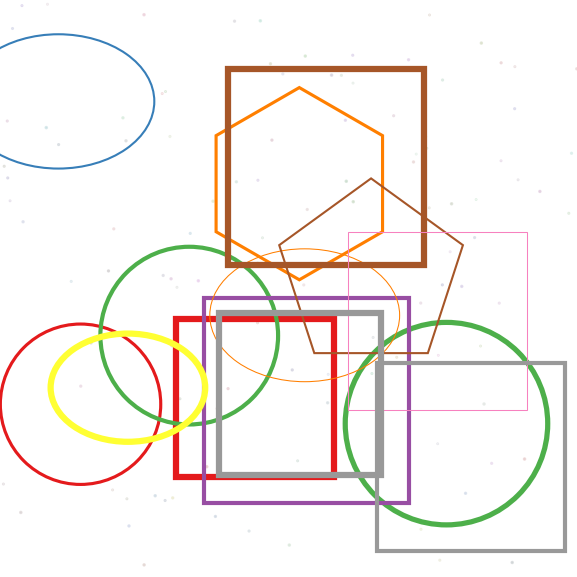[{"shape": "square", "thickness": 3, "radius": 0.68, "center": [0.441, 0.31]}, {"shape": "circle", "thickness": 1.5, "radius": 0.69, "center": [0.139, 0.299]}, {"shape": "oval", "thickness": 1, "radius": 0.83, "center": [0.101, 0.824]}, {"shape": "circle", "thickness": 2, "radius": 0.77, "center": [0.328, 0.418]}, {"shape": "circle", "thickness": 2.5, "radius": 0.88, "center": [0.773, 0.266]}, {"shape": "square", "thickness": 2, "radius": 0.89, "center": [0.531, 0.306]}, {"shape": "hexagon", "thickness": 1.5, "radius": 0.83, "center": [0.518, 0.681]}, {"shape": "oval", "thickness": 0.5, "radius": 0.82, "center": [0.528, 0.453]}, {"shape": "oval", "thickness": 3, "radius": 0.67, "center": [0.222, 0.328]}, {"shape": "pentagon", "thickness": 1, "radius": 0.84, "center": [0.643, 0.523]}, {"shape": "square", "thickness": 3, "radius": 0.85, "center": [0.564, 0.711]}, {"shape": "square", "thickness": 0.5, "radius": 0.77, "center": [0.758, 0.443]}, {"shape": "square", "thickness": 2, "radius": 0.81, "center": [0.816, 0.208]}, {"shape": "square", "thickness": 3, "radius": 0.7, "center": [0.52, 0.317]}]